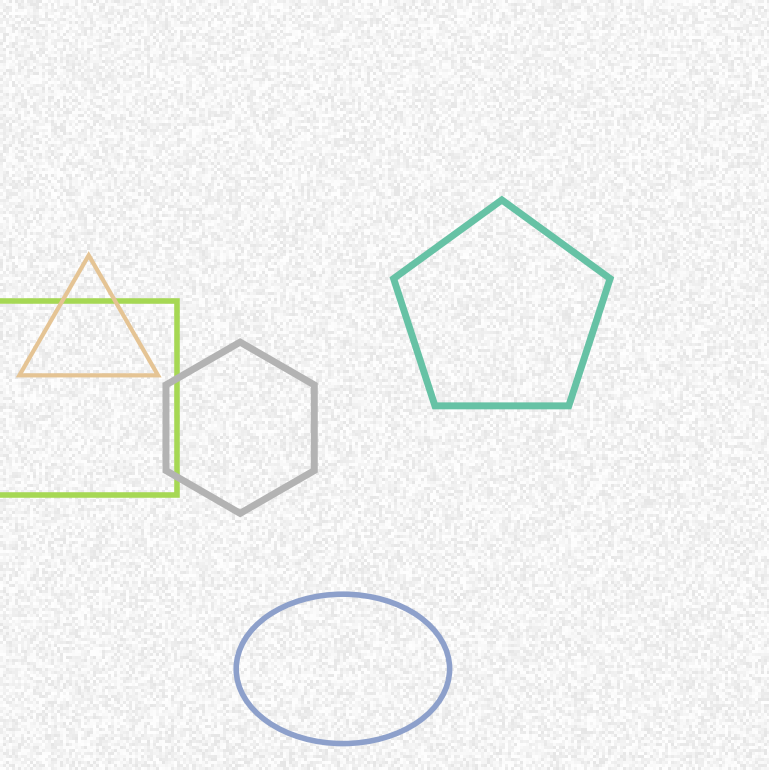[{"shape": "pentagon", "thickness": 2.5, "radius": 0.74, "center": [0.652, 0.593]}, {"shape": "oval", "thickness": 2, "radius": 0.69, "center": [0.445, 0.131]}, {"shape": "square", "thickness": 2, "radius": 0.63, "center": [0.104, 0.483]}, {"shape": "triangle", "thickness": 1.5, "radius": 0.52, "center": [0.115, 0.565]}, {"shape": "hexagon", "thickness": 2.5, "radius": 0.56, "center": [0.312, 0.444]}]